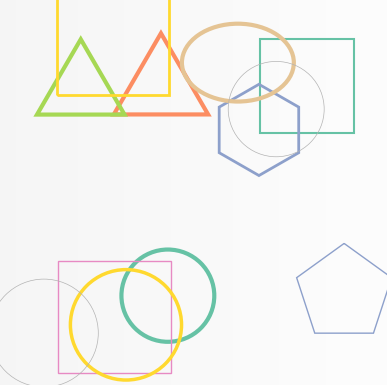[{"shape": "circle", "thickness": 3, "radius": 0.6, "center": [0.433, 0.232]}, {"shape": "square", "thickness": 1.5, "radius": 0.61, "center": [0.791, 0.777]}, {"shape": "triangle", "thickness": 3, "radius": 0.7, "center": [0.415, 0.773]}, {"shape": "pentagon", "thickness": 1, "radius": 0.64, "center": [0.888, 0.239]}, {"shape": "hexagon", "thickness": 2, "radius": 0.59, "center": [0.668, 0.663]}, {"shape": "square", "thickness": 1, "radius": 0.73, "center": [0.295, 0.177]}, {"shape": "triangle", "thickness": 3, "radius": 0.65, "center": [0.208, 0.768]}, {"shape": "circle", "thickness": 2.5, "radius": 0.72, "center": [0.325, 0.156]}, {"shape": "square", "thickness": 2, "radius": 0.72, "center": [0.291, 0.899]}, {"shape": "oval", "thickness": 3, "radius": 0.72, "center": [0.614, 0.837]}, {"shape": "circle", "thickness": 0.5, "radius": 0.7, "center": [0.113, 0.135]}, {"shape": "circle", "thickness": 0.5, "radius": 0.62, "center": [0.713, 0.717]}]